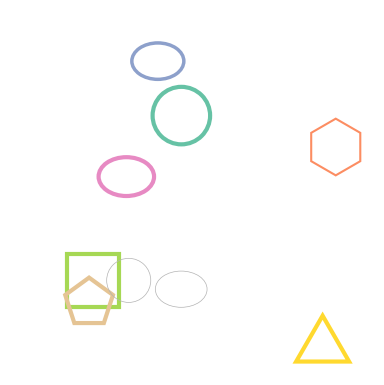[{"shape": "circle", "thickness": 3, "radius": 0.37, "center": [0.471, 0.7]}, {"shape": "hexagon", "thickness": 1.5, "radius": 0.37, "center": [0.872, 0.618]}, {"shape": "oval", "thickness": 2.5, "radius": 0.34, "center": [0.41, 0.841]}, {"shape": "oval", "thickness": 3, "radius": 0.36, "center": [0.328, 0.541]}, {"shape": "square", "thickness": 3, "radius": 0.34, "center": [0.241, 0.271]}, {"shape": "triangle", "thickness": 3, "radius": 0.4, "center": [0.838, 0.101]}, {"shape": "pentagon", "thickness": 3, "radius": 0.33, "center": [0.231, 0.214]}, {"shape": "oval", "thickness": 0.5, "radius": 0.34, "center": [0.471, 0.249]}, {"shape": "circle", "thickness": 0.5, "radius": 0.29, "center": [0.334, 0.272]}]